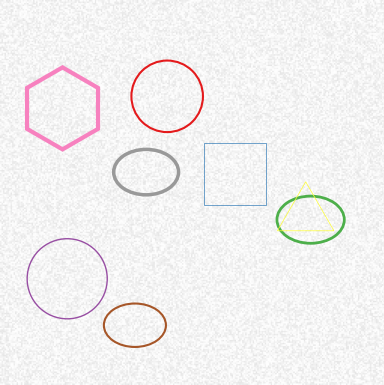[{"shape": "circle", "thickness": 1.5, "radius": 0.46, "center": [0.434, 0.75]}, {"shape": "square", "thickness": 0.5, "radius": 0.41, "center": [0.611, 0.547]}, {"shape": "oval", "thickness": 2, "radius": 0.44, "center": [0.807, 0.429]}, {"shape": "circle", "thickness": 1, "radius": 0.52, "center": [0.175, 0.276]}, {"shape": "triangle", "thickness": 0.5, "radius": 0.42, "center": [0.794, 0.443]}, {"shape": "oval", "thickness": 1.5, "radius": 0.4, "center": [0.35, 0.155]}, {"shape": "hexagon", "thickness": 3, "radius": 0.53, "center": [0.162, 0.718]}, {"shape": "oval", "thickness": 2.5, "radius": 0.42, "center": [0.38, 0.553]}]